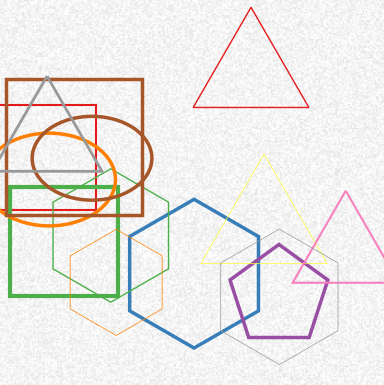[{"shape": "square", "thickness": 1.5, "radius": 0.68, "center": [0.114, 0.592]}, {"shape": "triangle", "thickness": 1, "radius": 0.87, "center": [0.652, 0.808]}, {"shape": "hexagon", "thickness": 2.5, "radius": 0.97, "center": [0.504, 0.289]}, {"shape": "hexagon", "thickness": 1, "radius": 0.87, "center": [0.288, 0.388]}, {"shape": "square", "thickness": 3, "radius": 0.7, "center": [0.167, 0.373]}, {"shape": "pentagon", "thickness": 2.5, "radius": 0.67, "center": [0.724, 0.231]}, {"shape": "hexagon", "thickness": 0.5, "radius": 0.69, "center": [0.302, 0.267]}, {"shape": "oval", "thickness": 2.5, "radius": 0.86, "center": [0.128, 0.534]}, {"shape": "triangle", "thickness": 0.5, "radius": 0.95, "center": [0.686, 0.411]}, {"shape": "square", "thickness": 2.5, "radius": 0.88, "center": [0.191, 0.618]}, {"shape": "oval", "thickness": 2.5, "radius": 0.78, "center": [0.239, 0.589]}, {"shape": "triangle", "thickness": 1.5, "radius": 0.8, "center": [0.898, 0.345]}, {"shape": "triangle", "thickness": 2, "radius": 0.82, "center": [0.122, 0.637]}, {"shape": "hexagon", "thickness": 0.5, "radius": 0.88, "center": [0.726, 0.229]}]